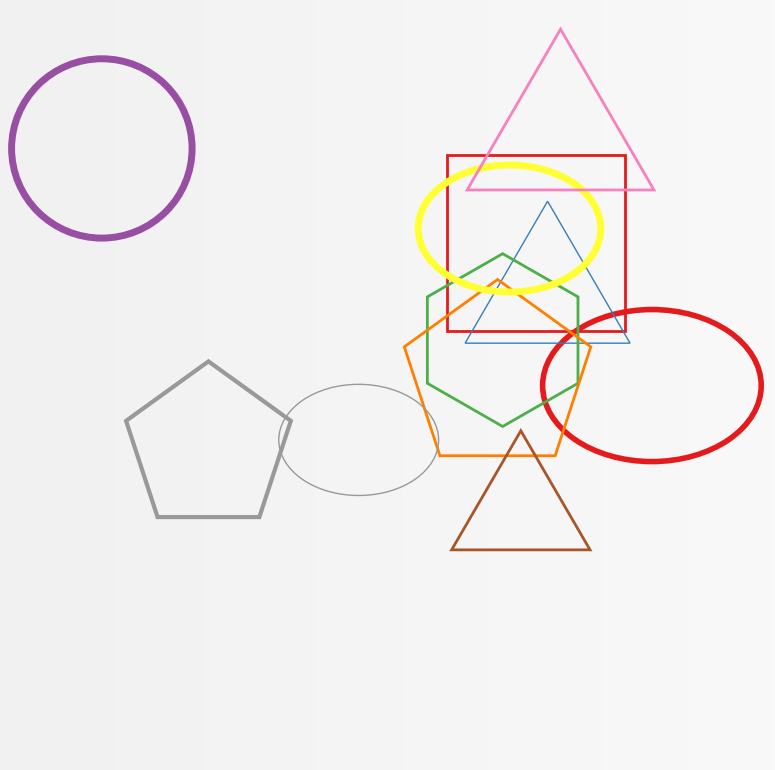[{"shape": "oval", "thickness": 2, "radius": 0.71, "center": [0.841, 0.499]}, {"shape": "square", "thickness": 1, "radius": 0.57, "center": [0.692, 0.684]}, {"shape": "triangle", "thickness": 0.5, "radius": 0.61, "center": [0.707, 0.616]}, {"shape": "hexagon", "thickness": 1, "radius": 0.56, "center": [0.649, 0.558]}, {"shape": "circle", "thickness": 2.5, "radius": 0.58, "center": [0.131, 0.807]}, {"shape": "pentagon", "thickness": 1, "radius": 0.63, "center": [0.642, 0.51]}, {"shape": "oval", "thickness": 2.5, "radius": 0.59, "center": [0.657, 0.703]}, {"shape": "triangle", "thickness": 1, "radius": 0.52, "center": [0.672, 0.337]}, {"shape": "triangle", "thickness": 1, "radius": 0.7, "center": [0.723, 0.823]}, {"shape": "oval", "thickness": 0.5, "radius": 0.52, "center": [0.463, 0.429]}, {"shape": "pentagon", "thickness": 1.5, "radius": 0.56, "center": [0.269, 0.419]}]